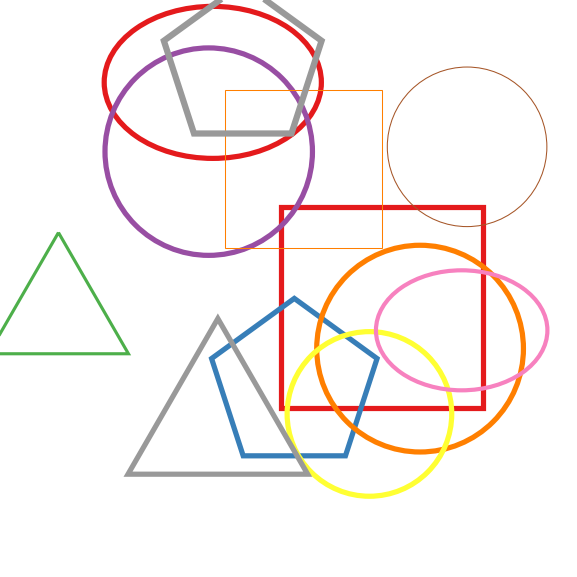[{"shape": "square", "thickness": 2.5, "radius": 0.87, "center": [0.662, 0.467]}, {"shape": "oval", "thickness": 2.5, "radius": 0.94, "center": [0.368, 0.856]}, {"shape": "pentagon", "thickness": 2.5, "radius": 0.75, "center": [0.51, 0.332]}, {"shape": "triangle", "thickness": 1.5, "radius": 0.7, "center": [0.101, 0.457]}, {"shape": "circle", "thickness": 2.5, "radius": 0.9, "center": [0.361, 0.737]}, {"shape": "circle", "thickness": 2.5, "radius": 0.89, "center": [0.727, 0.395]}, {"shape": "square", "thickness": 0.5, "radius": 0.68, "center": [0.526, 0.706]}, {"shape": "circle", "thickness": 2.5, "radius": 0.71, "center": [0.64, 0.282]}, {"shape": "circle", "thickness": 0.5, "radius": 0.69, "center": [0.809, 0.745]}, {"shape": "oval", "thickness": 2, "radius": 0.74, "center": [0.799, 0.427]}, {"shape": "triangle", "thickness": 2.5, "radius": 0.9, "center": [0.377, 0.268]}, {"shape": "pentagon", "thickness": 3, "radius": 0.72, "center": [0.42, 0.884]}]